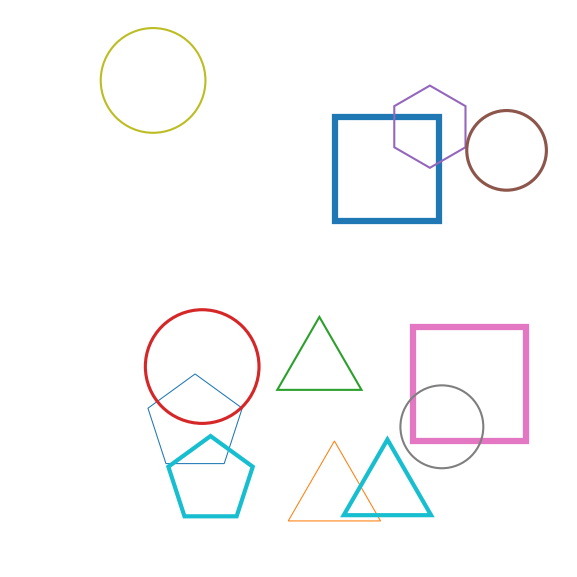[{"shape": "square", "thickness": 3, "radius": 0.45, "center": [0.67, 0.707]}, {"shape": "pentagon", "thickness": 0.5, "radius": 0.43, "center": [0.338, 0.266]}, {"shape": "triangle", "thickness": 0.5, "radius": 0.46, "center": [0.579, 0.143]}, {"shape": "triangle", "thickness": 1, "radius": 0.42, "center": [0.553, 0.366]}, {"shape": "circle", "thickness": 1.5, "radius": 0.49, "center": [0.35, 0.364]}, {"shape": "hexagon", "thickness": 1, "radius": 0.36, "center": [0.744, 0.78]}, {"shape": "circle", "thickness": 1.5, "radius": 0.34, "center": [0.877, 0.739]}, {"shape": "square", "thickness": 3, "radius": 0.49, "center": [0.813, 0.334]}, {"shape": "circle", "thickness": 1, "radius": 0.36, "center": [0.765, 0.26]}, {"shape": "circle", "thickness": 1, "radius": 0.45, "center": [0.265, 0.86]}, {"shape": "pentagon", "thickness": 2, "radius": 0.38, "center": [0.365, 0.167]}, {"shape": "triangle", "thickness": 2, "radius": 0.44, "center": [0.671, 0.151]}]